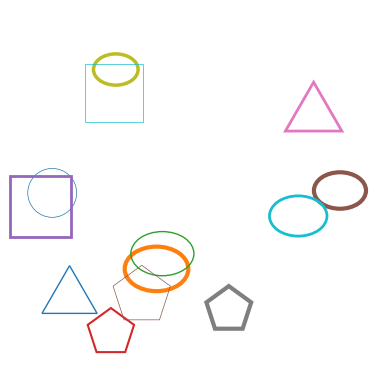[{"shape": "triangle", "thickness": 1, "radius": 0.41, "center": [0.181, 0.227]}, {"shape": "circle", "thickness": 0.5, "radius": 0.32, "center": [0.136, 0.499]}, {"shape": "oval", "thickness": 3, "radius": 0.41, "center": [0.407, 0.302]}, {"shape": "oval", "thickness": 1, "radius": 0.41, "center": [0.422, 0.341]}, {"shape": "pentagon", "thickness": 1.5, "radius": 0.32, "center": [0.288, 0.137]}, {"shape": "square", "thickness": 2, "radius": 0.4, "center": [0.106, 0.464]}, {"shape": "pentagon", "thickness": 0.5, "radius": 0.39, "center": [0.368, 0.233]}, {"shape": "oval", "thickness": 3, "radius": 0.34, "center": [0.883, 0.505]}, {"shape": "triangle", "thickness": 2, "radius": 0.42, "center": [0.815, 0.702]}, {"shape": "pentagon", "thickness": 3, "radius": 0.31, "center": [0.594, 0.196]}, {"shape": "oval", "thickness": 2.5, "radius": 0.29, "center": [0.301, 0.819]}, {"shape": "oval", "thickness": 2, "radius": 0.37, "center": [0.775, 0.439]}, {"shape": "square", "thickness": 0.5, "radius": 0.38, "center": [0.296, 0.759]}]